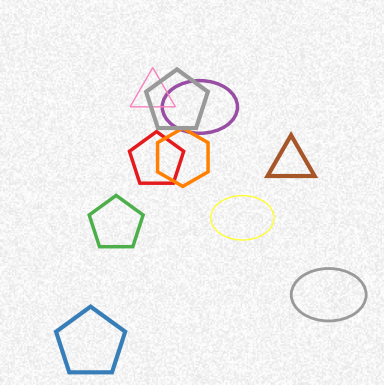[{"shape": "pentagon", "thickness": 2.5, "radius": 0.37, "center": [0.407, 0.584]}, {"shape": "pentagon", "thickness": 3, "radius": 0.47, "center": [0.235, 0.109]}, {"shape": "pentagon", "thickness": 2.5, "radius": 0.37, "center": [0.302, 0.419]}, {"shape": "oval", "thickness": 2.5, "radius": 0.49, "center": [0.519, 0.722]}, {"shape": "hexagon", "thickness": 2.5, "radius": 0.38, "center": [0.475, 0.592]}, {"shape": "oval", "thickness": 1, "radius": 0.41, "center": [0.63, 0.434]}, {"shape": "triangle", "thickness": 3, "radius": 0.35, "center": [0.756, 0.578]}, {"shape": "triangle", "thickness": 1, "radius": 0.34, "center": [0.397, 0.756]}, {"shape": "pentagon", "thickness": 3, "radius": 0.42, "center": [0.46, 0.736]}, {"shape": "oval", "thickness": 2, "radius": 0.49, "center": [0.854, 0.234]}]